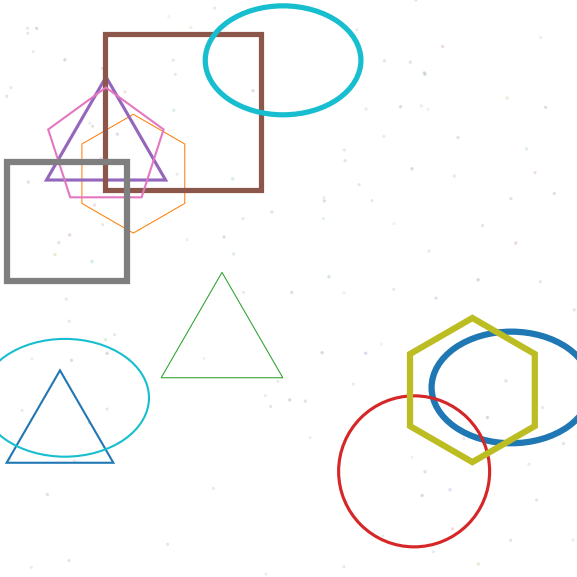[{"shape": "triangle", "thickness": 1, "radius": 0.53, "center": [0.104, 0.251]}, {"shape": "oval", "thickness": 3, "radius": 0.69, "center": [0.885, 0.328]}, {"shape": "hexagon", "thickness": 0.5, "radius": 0.51, "center": [0.231, 0.698]}, {"shape": "triangle", "thickness": 0.5, "radius": 0.61, "center": [0.384, 0.406]}, {"shape": "circle", "thickness": 1.5, "radius": 0.65, "center": [0.717, 0.183]}, {"shape": "triangle", "thickness": 1.5, "radius": 0.6, "center": [0.184, 0.747]}, {"shape": "square", "thickness": 2.5, "radius": 0.67, "center": [0.317, 0.805]}, {"shape": "pentagon", "thickness": 1, "radius": 0.53, "center": [0.183, 0.742]}, {"shape": "square", "thickness": 3, "radius": 0.52, "center": [0.116, 0.616]}, {"shape": "hexagon", "thickness": 3, "radius": 0.62, "center": [0.818, 0.324]}, {"shape": "oval", "thickness": 2.5, "radius": 0.67, "center": [0.49, 0.895]}, {"shape": "oval", "thickness": 1, "radius": 0.73, "center": [0.112, 0.31]}]